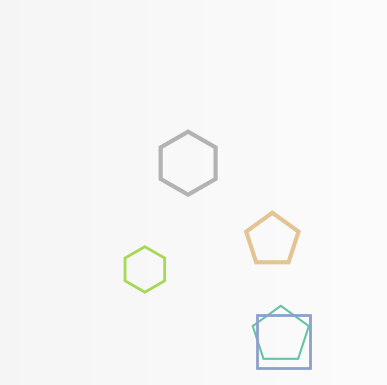[{"shape": "pentagon", "thickness": 1.5, "radius": 0.38, "center": [0.725, 0.13]}, {"shape": "square", "thickness": 2, "radius": 0.34, "center": [0.731, 0.113]}, {"shape": "hexagon", "thickness": 2, "radius": 0.3, "center": [0.374, 0.3]}, {"shape": "pentagon", "thickness": 3, "radius": 0.36, "center": [0.703, 0.376]}, {"shape": "hexagon", "thickness": 3, "radius": 0.41, "center": [0.485, 0.576]}]